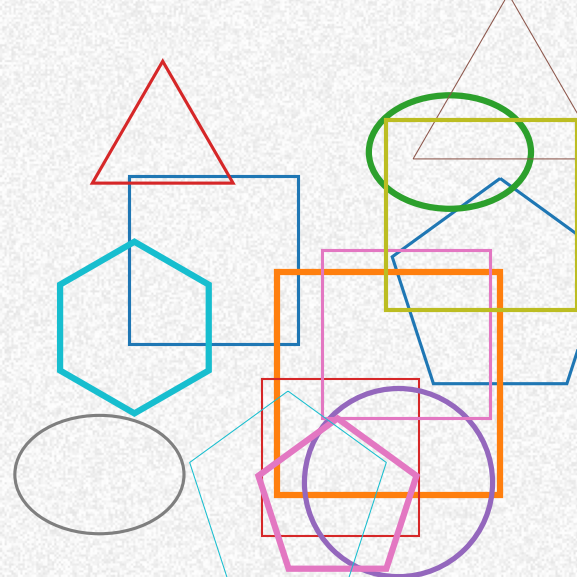[{"shape": "pentagon", "thickness": 1.5, "radius": 0.98, "center": [0.866, 0.494]}, {"shape": "square", "thickness": 1.5, "radius": 0.73, "center": [0.37, 0.549]}, {"shape": "square", "thickness": 3, "radius": 0.97, "center": [0.672, 0.335]}, {"shape": "oval", "thickness": 3, "radius": 0.7, "center": [0.779, 0.736]}, {"shape": "triangle", "thickness": 1.5, "radius": 0.7, "center": [0.282, 0.752]}, {"shape": "square", "thickness": 1, "radius": 0.68, "center": [0.589, 0.207]}, {"shape": "circle", "thickness": 2.5, "radius": 0.81, "center": [0.69, 0.164]}, {"shape": "triangle", "thickness": 0.5, "radius": 0.95, "center": [0.88, 0.819]}, {"shape": "pentagon", "thickness": 3, "radius": 0.72, "center": [0.584, 0.131]}, {"shape": "square", "thickness": 1.5, "radius": 0.73, "center": [0.703, 0.421]}, {"shape": "oval", "thickness": 1.5, "radius": 0.73, "center": [0.172, 0.177]}, {"shape": "square", "thickness": 2, "radius": 0.83, "center": [0.834, 0.627]}, {"shape": "hexagon", "thickness": 3, "radius": 0.74, "center": [0.233, 0.432]}, {"shape": "pentagon", "thickness": 0.5, "radius": 0.9, "center": [0.499, 0.143]}]